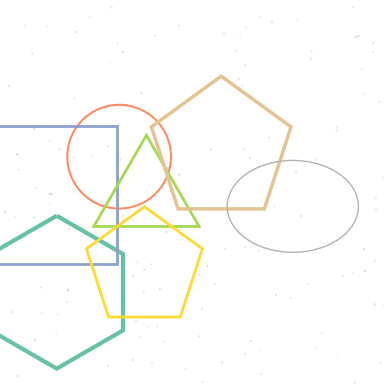[{"shape": "hexagon", "thickness": 3, "radius": 0.99, "center": [0.147, 0.241]}, {"shape": "circle", "thickness": 1.5, "radius": 0.67, "center": [0.309, 0.593]}, {"shape": "square", "thickness": 2, "radius": 0.89, "center": [0.124, 0.494]}, {"shape": "triangle", "thickness": 2, "radius": 0.79, "center": [0.38, 0.491]}, {"shape": "pentagon", "thickness": 2, "radius": 0.79, "center": [0.375, 0.305]}, {"shape": "pentagon", "thickness": 2.5, "radius": 0.95, "center": [0.575, 0.612]}, {"shape": "oval", "thickness": 1, "radius": 0.85, "center": [0.761, 0.464]}]